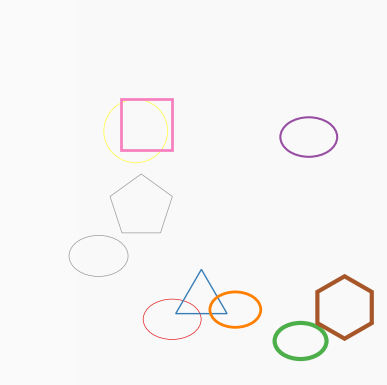[{"shape": "oval", "thickness": 0.5, "radius": 0.37, "center": [0.444, 0.171]}, {"shape": "triangle", "thickness": 1, "radius": 0.38, "center": [0.52, 0.224]}, {"shape": "oval", "thickness": 3, "radius": 0.33, "center": [0.776, 0.114]}, {"shape": "oval", "thickness": 1.5, "radius": 0.37, "center": [0.797, 0.644]}, {"shape": "oval", "thickness": 2, "radius": 0.33, "center": [0.607, 0.196]}, {"shape": "circle", "thickness": 0.5, "radius": 0.41, "center": [0.35, 0.66]}, {"shape": "hexagon", "thickness": 3, "radius": 0.41, "center": [0.889, 0.201]}, {"shape": "square", "thickness": 2, "radius": 0.33, "center": [0.378, 0.677]}, {"shape": "oval", "thickness": 0.5, "radius": 0.38, "center": [0.254, 0.335]}, {"shape": "pentagon", "thickness": 0.5, "radius": 0.42, "center": [0.364, 0.464]}]